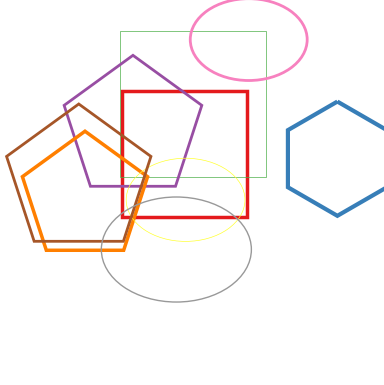[{"shape": "square", "thickness": 2.5, "radius": 0.82, "center": [0.479, 0.6]}, {"shape": "hexagon", "thickness": 3, "radius": 0.74, "center": [0.876, 0.588]}, {"shape": "square", "thickness": 0.5, "radius": 0.95, "center": [0.501, 0.73]}, {"shape": "pentagon", "thickness": 2, "radius": 0.94, "center": [0.345, 0.668]}, {"shape": "pentagon", "thickness": 2.5, "radius": 0.85, "center": [0.221, 0.488]}, {"shape": "oval", "thickness": 0.5, "radius": 0.77, "center": [0.482, 0.481]}, {"shape": "pentagon", "thickness": 2, "radius": 0.99, "center": [0.205, 0.533]}, {"shape": "oval", "thickness": 2, "radius": 0.76, "center": [0.646, 0.897]}, {"shape": "oval", "thickness": 1, "radius": 0.97, "center": [0.458, 0.352]}]